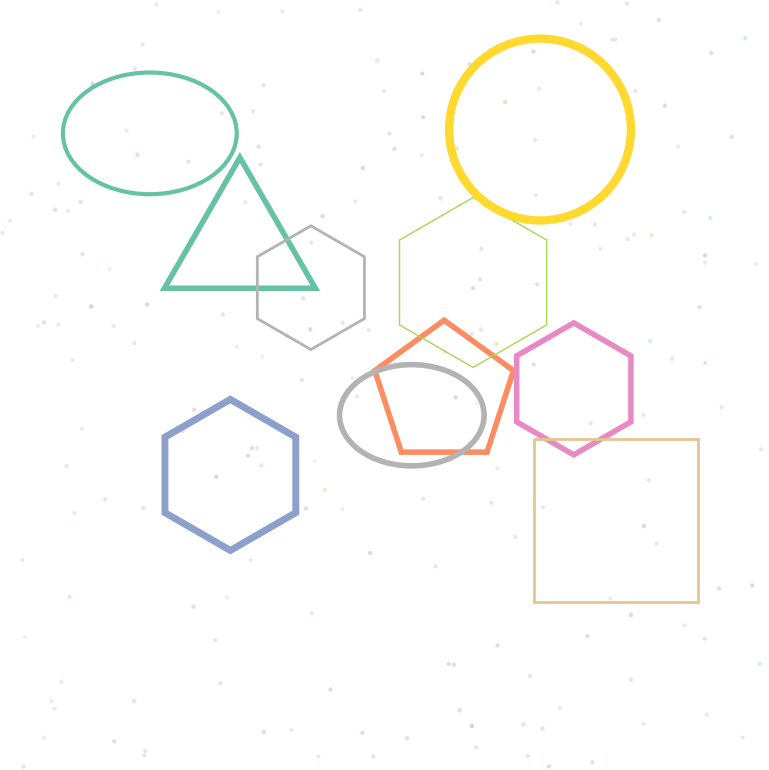[{"shape": "oval", "thickness": 1.5, "radius": 0.56, "center": [0.195, 0.827]}, {"shape": "triangle", "thickness": 2, "radius": 0.57, "center": [0.312, 0.682]}, {"shape": "pentagon", "thickness": 2, "radius": 0.47, "center": [0.577, 0.489]}, {"shape": "hexagon", "thickness": 2.5, "radius": 0.49, "center": [0.299, 0.383]}, {"shape": "hexagon", "thickness": 2, "radius": 0.43, "center": [0.745, 0.495]}, {"shape": "hexagon", "thickness": 0.5, "radius": 0.55, "center": [0.614, 0.633]}, {"shape": "circle", "thickness": 3, "radius": 0.59, "center": [0.701, 0.832]}, {"shape": "square", "thickness": 1, "radius": 0.53, "center": [0.8, 0.324]}, {"shape": "oval", "thickness": 2, "radius": 0.47, "center": [0.535, 0.461]}, {"shape": "hexagon", "thickness": 1, "radius": 0.4, "center": [0.404, 0.626]}]